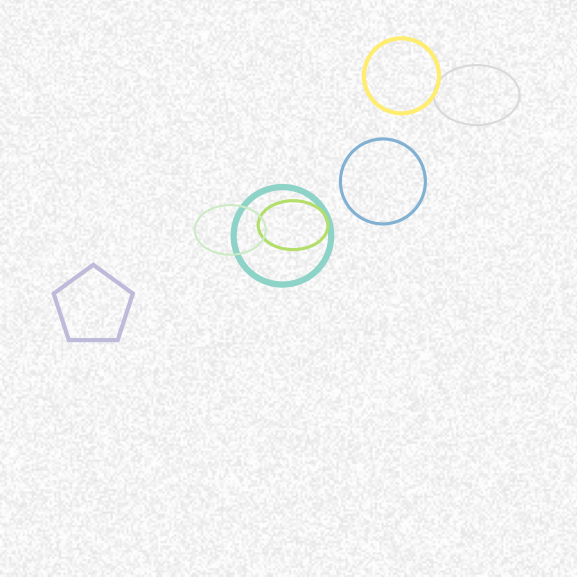[{"shape": "circle", "thickness": 3, "radius": 0.42, "center": [0.489, 0.591]}, {"shape": "pentagon", "thickness": 2, "radius": 0.36, "center": [0.161, 0.469]}, {"shape": "circle", "thickness": 1.5, "radius": 0.37, "center": [0.663, 0.685]}, {"shape": "oval", "thickness": 1.5, "radius": 0.3, "center": [0.508, 0.609]}, {"shape": "oval", "thickness": 1, "radius": 0.37, "center": [0.826, 0.835]}, {"shape": "oval", "thickness": 1, "radius": 0.31, "center": [0.399, 0.601]}, {"shape": "circle", "thickness": 2, "radius": 0.33, "center": [0.695, 0.868]}]